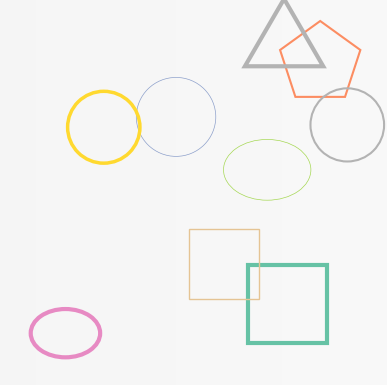[{"shape": "square", "thickness": 3, "radius": 0.51, "center": [0.742, 0.21]}, {"shape": "pentagon", "thickness": 1.5, "radius": 0.54, "center": [0.826, 0.836]}, {"shape": "circle", "thickness": 0.5, "radius": 0.51, "center": [0.454, 0.696]}, {"shape": "oval", "thickness": 3, "radius": 0.45, "center": [0.169, 0.135]}, {"shape": "oval", "thickness": 0.5, "radius": 0.56, "center": [0.69, 0.559]}, {"shape": "circle", "thickness": 2.5, "radius": 0.47, "center": [0.268, 0.67]}, {"shape": "square", "thickness": 1, "radius": 0.45, "center": [0.578, 0.315]}, {"shape": "triangle", "thickness": 3, "radius": 0.58, "center": [0.733, 0.886]}, {"shape": "circle", "thickness": 1.5, "radius": 0.48, "center": [0.896, 0.676]}]